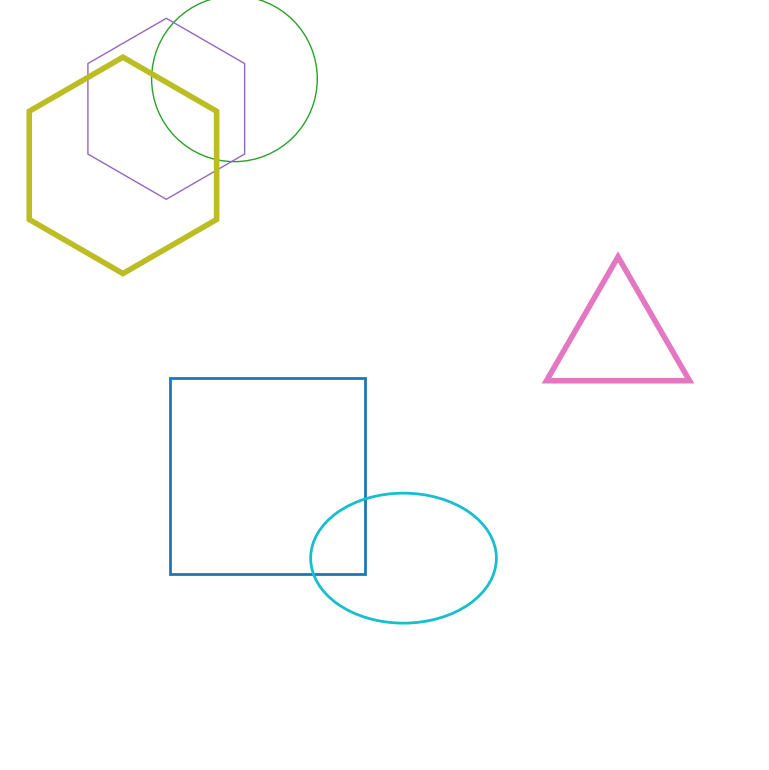[{"shape": "square", "thickness": 1, "radius": 0.64, "center": [0.347, 0.381]}, {"shape": "circle", "thickness": 0.5, "radius": 0.54, "center": [0.304, 0.898]}, {"shape": "hexagon", "thickness": 0.5, "radius": 0.59, "center": [0.216, 0.859]}, {"shape": "triangle", "thickness": 2, "radius": 0.54, "center": [0.803, 0.559]}, {"shape": "hexagon", "thickness": 2, "radius": 0.7, "center": [0.16, 0.785]}, {"shape": "oval", "thickness": 1, "radius": 0.6, "center": [0.524, 0.275]}]